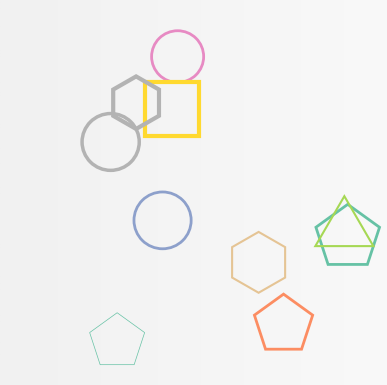[{"shape": "pentagon", "thickness": 0.5, "radius": 0.37, "center": [0.302, 0.113]}, {"shape": "pentagon", "thickness": 2, "radius": 0.43, "center": [0.897, 0.383]}, {"shape": "pentagon", "thickness": 2, "radius": 0.4, "center": [0.732, 0.157]}, {"shape": "circle", "thickness": 2, "radius": 0.37, "center": [0.42, 0.428]}, {"shape": "circle", "thickness": 2, "radius": 0.34, "center": [0.458, 0.853]}, {"shape": "triangle", "thickness": 1.5, "radius": 0.43, "center": [0.889, 0.404]}, {"shape": "square", "thickness": 3, "radius": 0.35, "center": [0.443, 0.716]}, {"shape": "hexagon", "thickness": 1.5, "radius": 0.4, "center": [0.667, 0.319]}, {"shape": "circle", "thickness": 2.5, "radius": 0.37, "center": [0.286, 0.631]}, {"shape": "hexagon", "thickness": 3, "radius": 0.34, "center": [0.351, 0.733]}]